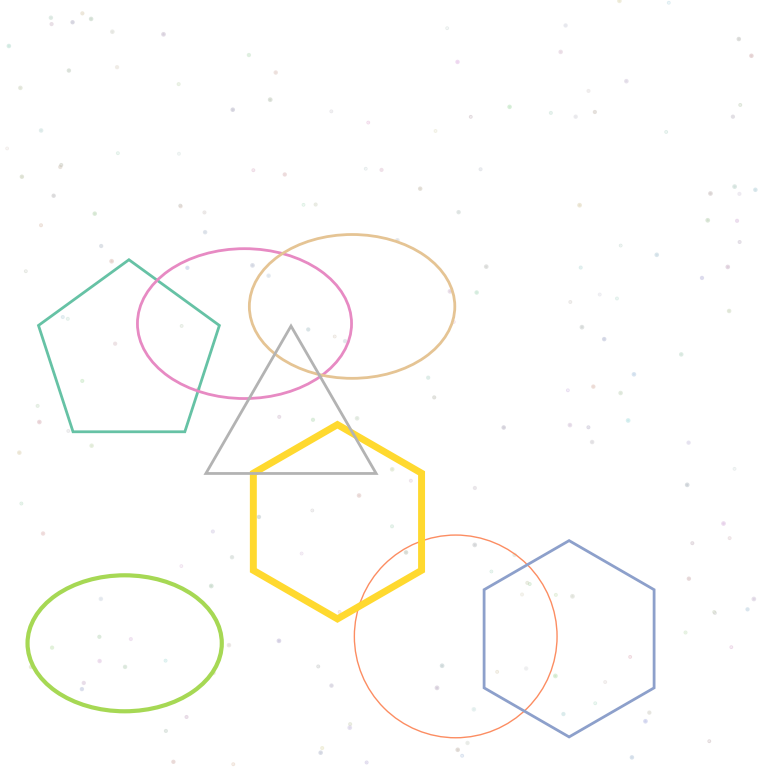[{"shape": "pentagon", "thickness": 1, "radius": 0.62, "center": [0.167, 0.539]}, {"shape": "circle", "thickness": 0.5, "radius": 0.66, "center": [0.592, 0.173]}, {"shape": "hexagon", "thickness": 1, "radius": 0.64, "center": [0.739, 0.17]}, {"shape": "oval", "thickness": 1, "radius": 0.7, "center": [0.318, 0.58]}, {"shape": "oval", "thickness": 1.5, "radius": 0.63, "center": [0.162, 0.165]}, {"shape": "hexagon", "thickness": 2.5, "radius": 0.63, "center": [0.438, 0.322]}, {"shape": "oval", "thickness": 1, "radius": 0.67, "center": [0.457, 0.602]}, {"shape": "triangle", "thickness": 1, "radius": 0.64, "center": [0.378, 0.449]}]